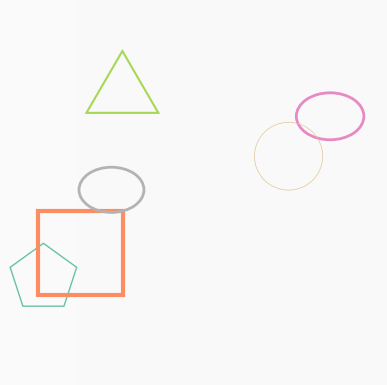[{"shape": "pentagon", "thickness": 1, "radius": 0.45, "center": [0.112, 0.278]}, {"shape": "square", "thickness": 3, "radius": 0.55, "center": [0.209, 0.343]}, {"shape": "oval", "thickness": 2, "radius": 0.44, "center": [0.852, 0.698]}, {"shape": "triangle", "thickness": 1.5, "radius": 0.54, "center": [0.316, 0.76]}, {"shape": "circle", "thickness": 0.5, "radius": 0.44, "center": [0.745, 0.594]}, {"shape": "oval", "thickness": 2, "radius": 0.42, "center": [0.288, 0.507]}]